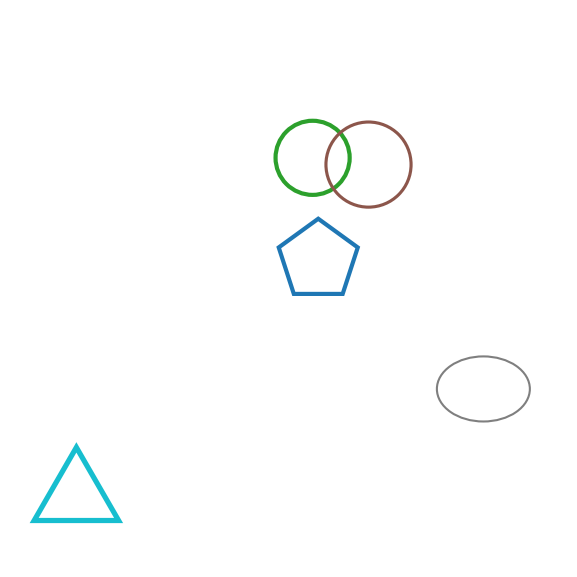[{"shape": "pentagon", "thickness": 2, "radius": 0.36, "center": [0.551, 0.548]}, {"shape": "circle", "thickness": 2, "radius": 0.32, "center": [0.541, 0.726]}, {"shape": "circle", "thickness": 1.5, "radius": 0.37, "center": [0.638, 0.714]}, {"shape": "oval", "thickness": 1, "radius": 0.4, "center": [0.837, 0.326]}, {"shape": "triangle", "thickness": 2.5, "radius": 0.42, "center": [0.132, 0.14]}]